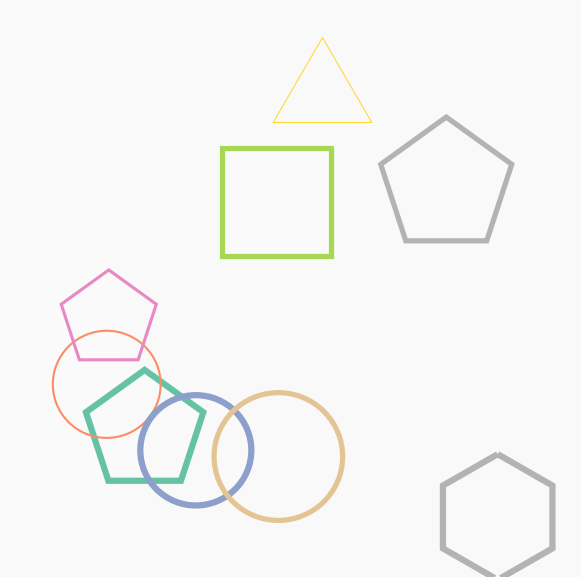[{"shape": "pentagon", "thickness": 3, "radius": 0.53, "center": [0.249, 0.252]}, {"shape": "circle", "thickness": 1, "radius": 0.46, "center": [0.184, 0.334]}, {"shape": "circle", "thickness": 3, "radius": 0.48, "center": [0.337, 0.219]}, {"shape": "pentagon", "thickness": 1.5, "radius": 0.43, "center": [0.187, 0.446]}, {"shape": "square", "thickness": 2.5, "radius": 0.47, "center": [0.475, 0.649]}, {"shape": "triangle", "thickness": 0.5, "radius": 0.49, "center": [0.555, 0.836]}, {"shape": "circle", "thickness": 2.5, "radius": 0.55, "center": [0.479, 0.209]}, {"shape": "hexagon", "thickness": 3, "radius": 0.54, "center": [0.856, 0.104]}, {"shape": "pentagon", "thickness": 2.5, "radius": 0.59, "center": [0.768, 0.678]}]